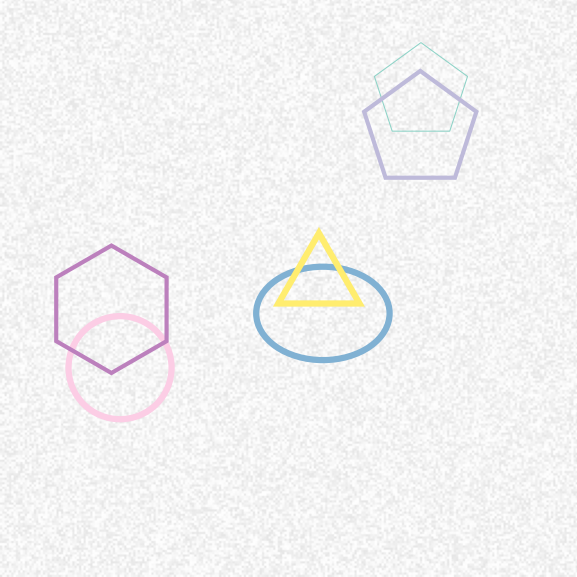[{"shape": "pentagon", "thickness": 0.5, "radius": 0.42, "center": [0.729, 0.841]}, {"shape": "pentagon", "thickness": 2, "radius": 0.51, "center": [0.728, 0.774]}, {"shape": "oval", "thickness": 3, "radius": 0.58, "center": [0.559, 0.456]}, {"shape": "circle", "thickness": 3, "radius": 0.45, "center": [0.208, 0.362]}, {"shape": "hexagon", "thickness": 2, "radius": 0.55, "center": [0.193, 0.464]}, {"shape": "triangle", "thickness": 3, "radius": 0.41, "center": [0.552, 0.514]}]